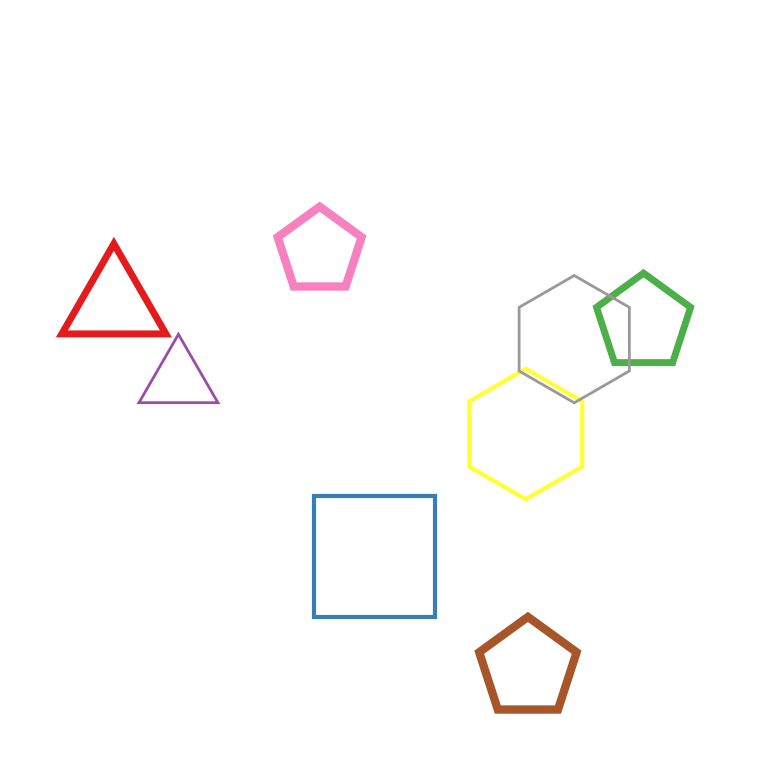[{"shape": "triangle", "thickness": 2.5, "radius": 0.39, "center": [0.148, 0.605]}, {"shape": "square", "thickness": 1.5, "radius": 0.39, "center": [0.487, 0.277]}, {"shape": "pentagon", "thickness": 2.5, "radius": 0.32, "center": [0.836, 0.581]}, {"shape": "triangle", "thickness": 1, "radius": 0.3, "center": [0.232, 0.507]}, {"shape": "hexagon", "thickness": 1.5, "radius": 0.42, "center": [0.683, 0.436]}, {"shape": "pentagon", "thickness": 3, "radius": 0.33, "center": [0.686, 0.132]}, {"shape": "pentagon", "thickness": 3, "radius": 0.29, "center": [0.415, 0.674]}, {"shape": "hexagon", "thickness": 1, "radius": 0.41, "center": [0.746, 0.56]}]